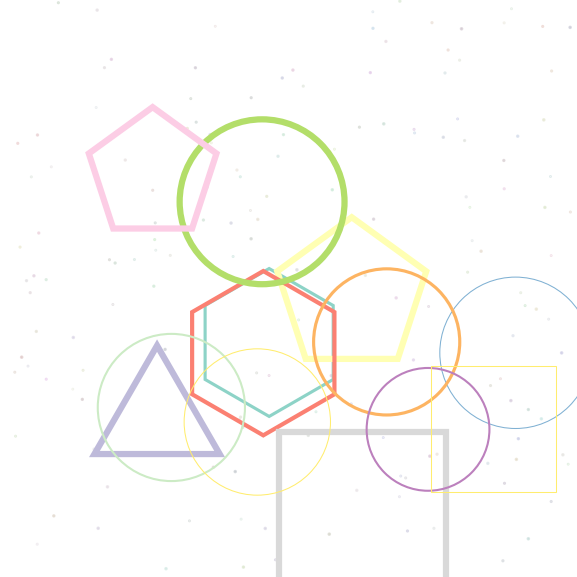[{"shape": "hexagon", "thickness": 1.5, "radius": 0.64, "center": [0.466, 0.406]}, {"shape": "pentagon", "thickness": 3, "radius": 0.68, "center": [0.609, 0.487]}, {"shape": "triangle", "thickness": 3, "radius": 0.63, "center": [0.272, 0.276]}, {"shape": "hexagon", "thickness": 2, "radius": 0.71, "center": [0.456, 0.388]}, {"shape": "circle", "thickness": 0.5, "radius": 0.66, "center": [0.893, 0.388]}, {"shape": "circle", "thickness": 1.5, "radius": 0.63, "center": [0.67, 0.407]}, {"shape": "circle", "thickness": 3, "radius": 0.71, "center": [0.454, 0.65]}, {"shape": "pentagon", "thickness": 3, "radius": 0.58, "center": [0.264, 0.697]}, {"shape": "square", "thickness": 3, "radius": 0.72, "center": [0.628, 0.107]}, {"shape": "circle", "thickness": 1, "radius": 0.53, "center": [0.741, 0.256]}, {"shape": "circle", "thickness": 1, "radius": 0.64, "center": [0.297, 0.294]}, {"shape": "circle", "thickness": 0.5, "radius": 0.63, "center": [0.446, 0.268]}, {"shape": "square", "thickness": 0.5, "radius": 0.54, "center": [0.855, 0.257]}]